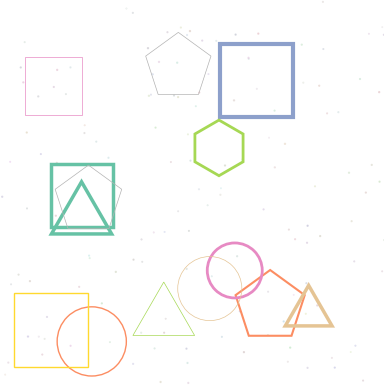[{"shape": "triangle", "thickness": 2.5, "radius": 0.45, "center": [0.212, 0.437]}, {"shape": "square", "thickness": 2.5, "radius": 0.41, "center": [0.213, 0.493]}, {"shape": "circle", "thickness": 1, "radius": 0.45, "center": [0.238, 0.113]}, {"shape": "pentagon", "thickness": 1.5, "radius": 0.47, "center": [0.702, 0.204]}, {"shape": "square", "thickness": 3, "radius": 0.47, "center": [0.666, 0.791]}, {"shape": "circle", "thickness": 2, "radius": 0.36, "center": [0.61, 0.298]}, {"shape": "square", "thickness": 0.5, "radius": 0.37, "center": [0.139, 0.777]}, {"shape": "triangle", "thickness": 0.5, "radius": 0.46, "center": [0.425, 0.175]}, {"shape": "hexagon", "thickness": 2, "radius": 0.36, "center": [0.569, 0.616]}, {"shape": "square", "thickness": 1, "radius": 0.48, "center": [0.133, 0.142]}, {"shape": "circle", "thickness": 0.5, "radius": 0.42, "center": [0.545, 0.25]}, {"shape": "triangle", "thickness": 2.5, "radius": 0.35, "center": [0.802, 0.189]}, {"shape": "pentagon", "thickness": 0.5, "radius": 0.45, "center": [0.23, 0.48]}, {"shape": "pentagon", "thickness": 0.5, "radius": 0.45, "center": [0.463, 0.827]}]